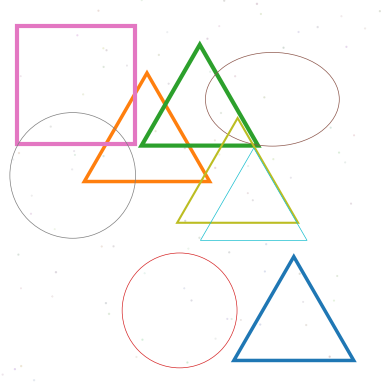[{"shape": "triangle", "thickness": 2.5, "radius": 0.9, "center": [0.763, 0.154]}, {"shape": "triangle", "thickness": 2.5, "radius": 0.94, "center": [0.382, 0.622]}, {"shape": "triangle", "thickness": 3, "radius": 0.87, "center": [0.519, 0.709]}, {"shape": "circle", "thickness": 0.5, "radius": 0.75, "center": [0.467, 0.194]}, {"shape": "oval", "thickness": 0.5, "radius": 0.87, "center": [0.707, 0.742]}, {"shape": "square", "thickness": 3, "radius": 0.77, "center": [0.198, 0.779]}, {"shape": "circle", "thickness": 0.5, "radius": 0.82, "center": [0.189, 0.544]}, {"shape": "triangle", "thickness": 1.5, "radius": 0.91, "center": [0.617, 0.512]}, {"shape": "triangle", "thickness": 0.5, "radius": 0.8, "center": [0.659, 0.455]}]